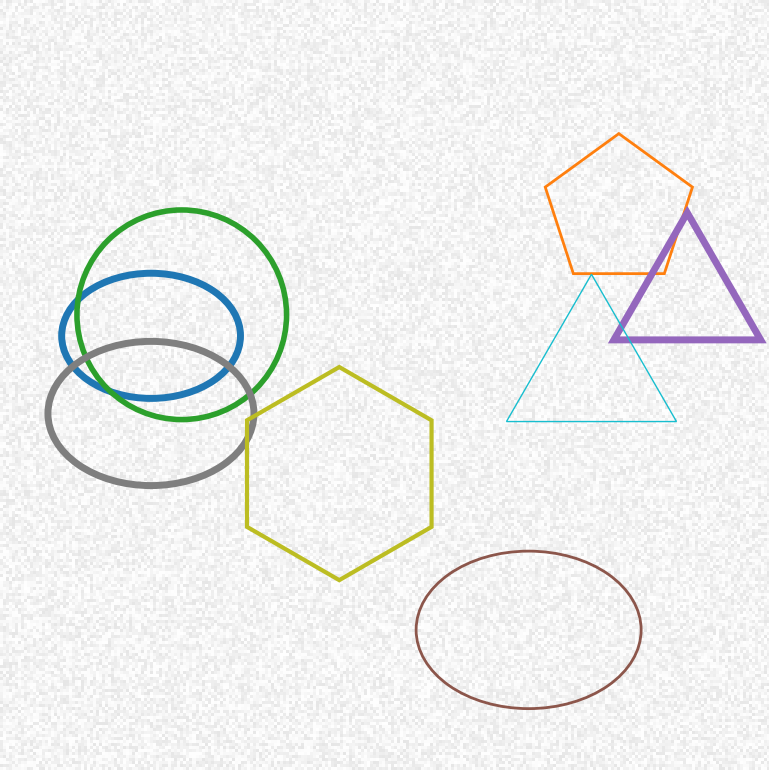[{"shape": "oval", "thickness": 2.5, "radius": 0.58, "center": [0.196, 0.564]}, {"shape": "pentagon", "thickness": 1, "radius": 0.5, "center": [0.804, 0.726]}, {"shape": "circle", "thickness": 2, "radius": 0.68, "center": [0.236, 0.591]}, {"shape": "triangle", "thickness": 2.5, "radius": 0.55, "center": [0.893, 0.614]}, {"shape": "oval", "thickness": 1, "radius": 0.73, "center": [0.687, 0.182]}, {"shape": "oval", "thickness": 2.5, "radius": 0.67, "center": [0.196, 0.463]}, {"shape": "hexagon", "thickness": 1.5, "radius": 0.69, "center": [0.441, 0.385]}, {"shape": "triangle", "thickness": 0.5, "radius": 0.64, "center": [0.768, 0.516]}]